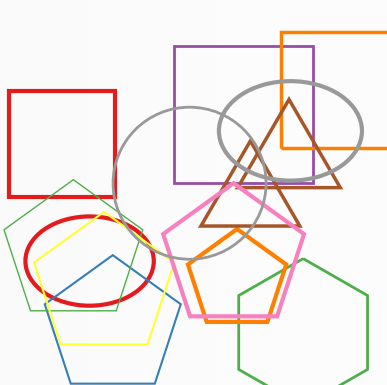[{"shape": "oval", "thickness": 3, "radius": 0.83, "center": [0.231, 0.322]}, {"shape": "square", "thickness": 3, "radius": 0.68, "center": [0.16, 0.626]}, {"shape": "pentagon", "thickness": 1.5, "radius": 0.92, "center": [0.291, 0.153]}, {"shape": "pentagon", "thickness": 1, "radius": 0.94, "center": [0.189, 0.345]}, {"shape": "hexagon", "thickness": 2, "radius": 0.96, "center": [0.782, 0.136]}, {"shape": "square", "thickness": 2, "radius": 0.89, "center": [0.628, 0.703]}, {"shape": "square", "thickness": 2.5, "radius": 0.75, "center": [0.876, 0.766]}, {"shape": "pentagon", "thickness": 3, "radius": 0.67, "center": [0.612, 0.272]}, {"shape": "pentagon", "thickness": 1.5, "radius": 0.95, "center": [0.269, 0.259]}, {"shape": "triangle", "thickness": 2.5, "radius": 0.76, "center": [0.746, 0.589]}, {"shape": "triangle", "thickness": 2.5, "radius": 0.74, "center": [0.646, 0.487]}, {"shape": "pentagon", "thickness": 3, "radius": 0.96, "center": [0.603, 0.333]}, {"shape": "circle", "thickness": 2, "radius": 0.99, "center": [0.489, 0.524]}, {"shape": "oval", "thickness": 3, "radius": 0.92, "center": [0.75, 0.66]}]